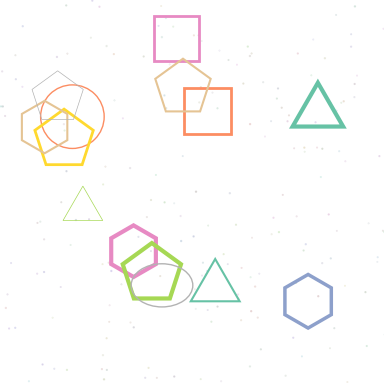[{"shape": "triangle", "thickness": 1.5, "radius": 0.37, "center": [0.559, 0.254]}, {"shape": "triangle", "thickness": 3, "radius": 0.38, "center": [0.826, 0.709]}, {"shape": "circle", "thickness": 1, "radius": 0.41, "center": [0.188, 0.697]}, {"shape": "square", "thickness": 2, "radius": 0.3, "center": [0.539, 0.711]}, {"shape": "hexagon", "thickness": 2.5, "radius": 0.35, "center": [0.8, 0.218]}, {"shape": "hexagon", "thickness": 3, "radius": 0.33, "center": [0.347, 0.348]}, {"shape": "square", "thickness": 2, "radius": 0.29, "center": [0.459, 0.9]}, {"shape": "pentagon", "thickness": 3, "radius": 0.4, "center": [0.394, 0.289]}, {"shape": "triangle", "thickness": 0.5, "radius": 0.3, "center": [0.215, 0.457]}, {"shape": "pentagon", "thickness": 2, "radius": 0.4, "center": [0.166, 0.637]}, {"shape": "pentagon", "thickness": 1.5, "radius": 0.38, "center": [0.475, 0.772]}, {"shape": "hexagon", "thickness": 1.5, "radius": 0.34, "center": [0.116, 0.67]}, {"shape": "oval", "thickness": 1, "radius": 0.4, "center": [0.421, 0.259]}, {"shape": "pentagon", "thickness": 0.5, "radius": 0.35, "center": [0.15, 0.746]}]